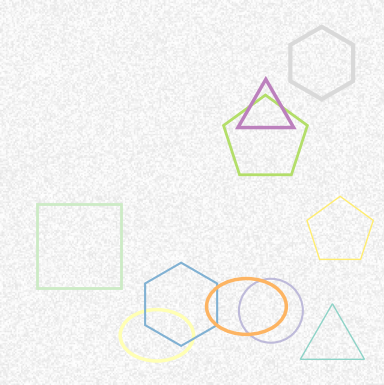[{"shape": "triangle", "thickness": 1, "radius": 0.48, "center": [0.863, 0.115]}, {"shape": "oval", "thickness": 2.5, "radius": 0.48, "center": [0.407, 0.129]}, {"shape": "circle", "thickness": 1.5, "radius": 0.42, "center": [0.704, 0.193]}, {"shape": "hexagon", "thickness": 1.5, "radius": 0.54, "center": [0.47, 0.21]}, {"shape": "oval", "thickness": 2.5, "radius": 0.52, "center": [0.64, 0.204]}, {"shape": "pentagon", "thickness": 2, "radius": 0.57, "center": [0.69, 0.639]}, {"shape": "hexagon", "thickness": 3, "radius": 0.47, "center": [0.836, 0.836]}, {"shape": "triangle", "thickness": 2.5, "radius": 0.42, "center": [0.69, 0.71]}, {"shape": "square", "thickness": 2, "radius": 0.55, "center": [0.204, 0.362]}, {"shape": "pentagon", "thickness": 1, "radius": 0.45, "center": [0.883, 0.4]}]